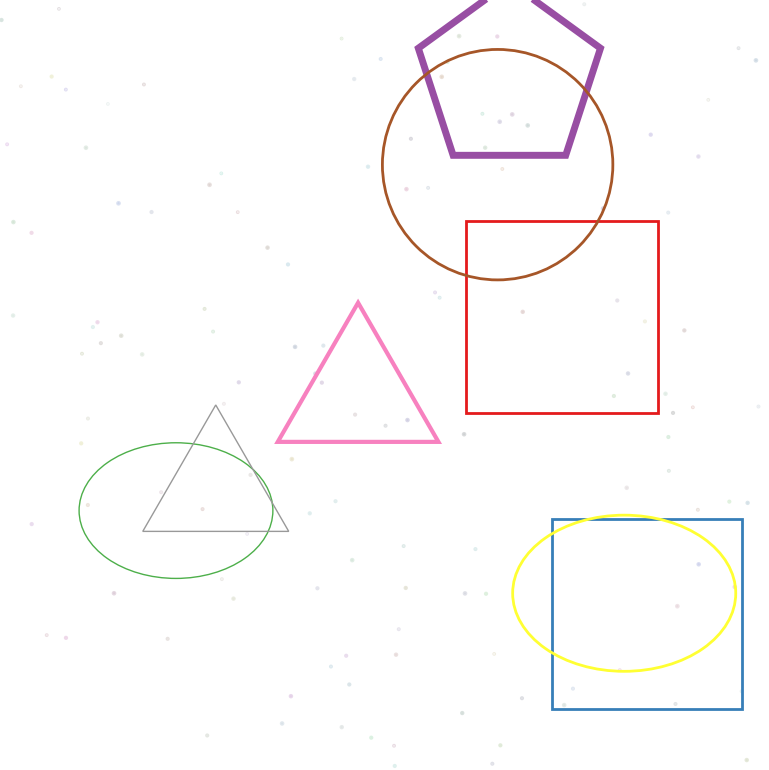[{"shape": "square", "thickness": 1, "radius": 0.62, "center": [0.73, 0.589]}, {"shape": "square", "thickness": 1, "radius": 0.62, "center": [0.84, 0.203]}, {"shape": "oval", "thickness": 0.5, "radius": 0.63, "center": [0.229, 0.337]}, {"shape": "pentagon", "thickness": 2.5, "radius": 0.62, "center": [0.662, 0.899]}, {"shape": "oval", "thickness": 1, "radius": 0.72, "center": [0.811, 0.23]}, {"shape": "circle", "thickness": 1, "radius": 0.75, "center": [0.646, 0.786]}, {"shape": "triangle", "thickness": 1.5, "radius": 0.6, "center": [0.465, 0.486]}, {"shape": "triangle", "thickness": 0.5, "radius": 0.55, "center": [0.28, 0.365]}]